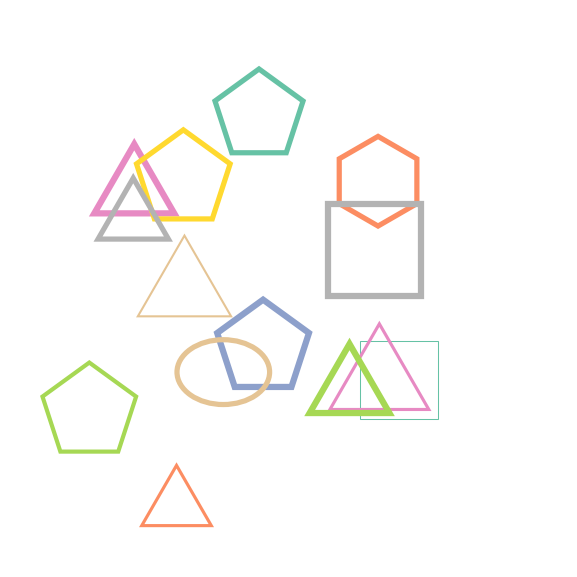[{"shape": "pentagon", "thickness": 2.5, "radius": 0.4, "center": [0.449, 0.799]}, {"shape": "square", "thickness": 0.5, "radius": 0.34, "center": [0.691, 0.341]}, {"shape": "hexagon", "thickness": 2.5, "radius": 0.39, "center": [0.655, 0.685]}, {"shape": "triangle", "thickness": 1.5, "radius": 0.35, "center": [0.306, 0.124]}, {"shape": "pentagon", "thickness": 3, "radius": 0.42, "center": [0.456, 0.397]}, {"shape": "triangle", "thickness": 1.5, "radius": 0.49, "center": [0.657, 0.34]}, {"shape": "triangle", "thickness": 3, "radius": 0.4, "center": [0.232, 0.67]}, {"shape": "pentagon", "thickness": 2, "radius": 0.43, "center": [0.155, 0.286]}, {"shape": "triangle", "thickness": 3, "radius": 0.4, "center": [0.605, 0.324]}, {"shape": "pentagon", "thickness": 2.5, "radius": 0.43, "center": [0.317, 0.689]}, {"shape": "triangle", "thickness": 1, "radius": 0.47, "center": [0.319, 0.498]}, {"shape": "oval", "thickness": 2.5, "radius": 0.4, "center": [0.387, 0.355]}, {"shape": "square", "thickness": 3, "radius": 0.4, "center": [0.649, 0.566]}, {"shape": "triangle", "thickness": 2.5, "radius": 0.35, "center": [0.231, 0.62]}]